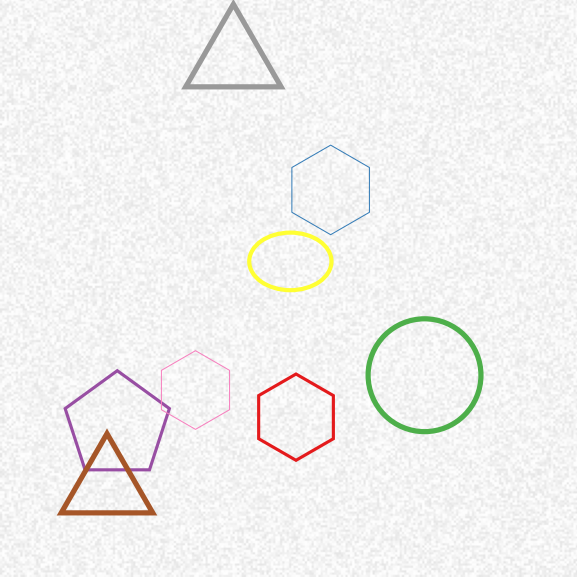[{"shape": "hexagon", "thickness": 1.5, "radius": 0.37, "center": [0.513, 0.277]}, {"shape": "hexagon", "thickness": 0.5, "radius": 0.39, "center": [0.573, 0.67]}, {"shape": "circle", "thickness": 2.5, "radius": 0.49, "center": [0.735, 0.349]}, {"shape": "pentagon", "thickness": 1.5, "radius": 0.47, "center": [0.203, 0.262]}, {"shape": "oval", "thickness": 2, "radius": 0.36, "center": [0.503, 0.546]}, {"shape": "triangle", "thickness": 2.5, "radius": 0.46, "center": [0.185, 0.157]}, {"shape": "hexagon", "thickness": 0.5, "radius": 0.34, "center": [0.338, 0.324]}, {"shape": "triangle", "thickness": 2.5, "radius": 0.48, "center": [0.404, 0.896]}]